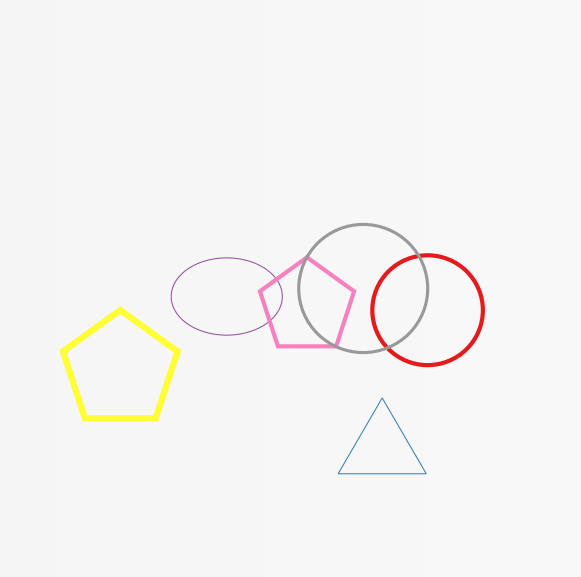[{"shape": "circle", "thickness": 2, "radius": 0.48, "center": [0.736, 0.462]}, {"shape": "triangle", "thickness": 0.5, "radius": 0.44, "center": [0.658, 0.223]}, {"shape": "oval", "thickness": 0.5, "radius": 0.48, "center": [0.39, 0.486]}, {"shape": "pentagon", "thickness": 3, "radius": 0.52, "center": [0.207, 0.359]}, {"shape": "pentagon", "thickness": 2, "radius": 0.43, "center": [0.528, 0.468]}, {"shape": "circle", "thickness": 1.5, "radius": 0.55, "center": [0.625, 0.5]}]